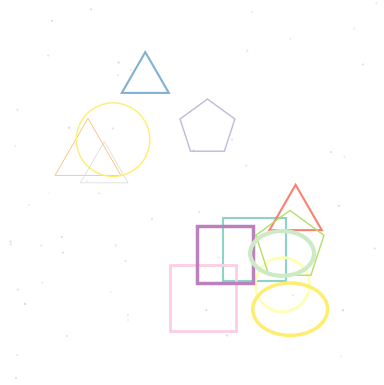[{"shape": "square", "thickness": 1.5, "radius": 0.41, "center": [0.66, 0.351]}, {"shape": "circle", "thickness": 2, "radius": 0.35, "center": [0.733, 0.261]}, {"shape": "pentagon", "thickness": 1, "radius": 0.37, "center": [0.539, 0.668]}, {"shape": "triangle", "thickness": 1.5, "radius": 0.39, "center": [0.768, 0.441]}, {"shape": "triangle", "thickness": 1.5, "radius": 0.35, "center": [0.377, 0.794]}, {"shape": "triangle", "thickness": 0.5, "radius": 0.49, "center": [0.228, 0.594]}, {"shape": "pentagon", "thickness": 1, "radius": 0.47, "center": [0.753, 0.36]}, {"shape": "square", "thickness": 2, "radius": 0.43, "center": [0.527, 0.226]}, {"shape": "triangle", "thickness": 0.5, "radius": 0.36, "center": [0.271, 0.561]}, {"shape": "square", "thickness": 2.5, "radius": 0.37, "center": [0.584, 0.338]}, {"shape": "oval", "thickness": 3, "radius": 0.42, "center": [0.733, 0.342]}, {"shape": "oval", "thickness": 2.5, "radius": 0.49, "center": [0.754, 0.197]}, {"shape": "circle", "thickness": 1, "radius": 0.48, "center": [0.294, 0.637]}]